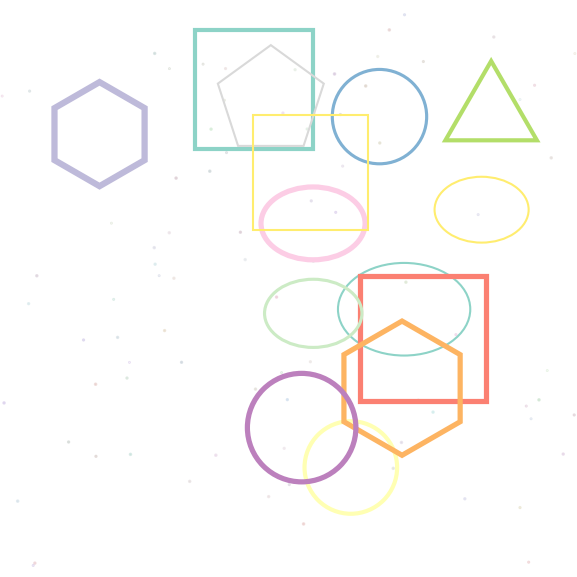[{"shape": "oval", "thickness": 1, "radius": 0.57, "center": [0.7, 0.464]}, {"shape": "square", "thickness": 2, "radius": 0.51, "center": [0.44, 0.844]}, {"shape": "circle", "thickness": 2, "radius": 0.4, "center": [0.607, 0.19]}, {"shape": "hexagon", "thickness": 3, "radius": 0.45, "center": [0.172, 0.767]}, {"shape": "square", "thickness": 2.5, "radius": 0.54, "center": [0.732, 0.413]}, {"shape": "circle", "thickness": 1.5, "radius": 0.41, "center": [0.657, 0.797]}, {"shape": "hexagon", "thickness": 2.5, "radius": 0.58, "center": [0.696, 0.327]}, {"shape": "triangle", "thickness": 2, "radius": 0.46, "center": [0.85, 0.802]}, {"shape": "oval", "thickness": 2.5, "radius": 0.45, "center": [0.542, 0.612]}, {"shape": "pentagon", "thickness": 1, "radius": 0.48, "center": [0.469, 0.825]}, {"shape": "circle", "thickness": 2.5, "radius": 0.47, "center": [0.522, 0.259]}, {"shape": "oval", "thickness": 1.5, "radius": 0.42, "center": [0.542, 0.457]}, {"shape": "square", "thickness": 1, "radius": 0.5, "center": [0.538, 0.7]}, {"shape": "oval", "thickness": 1, "radius": 0.41, "center": [0.834, 0.636]}]